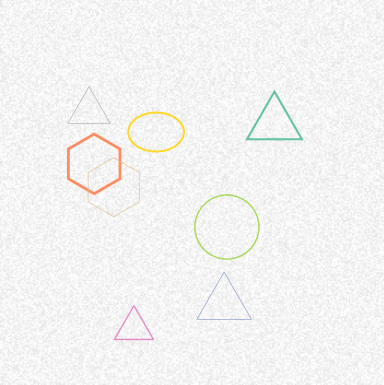[{"shape": "triangle", "thickness": 1.5, "radius": 0.41, "center": [0.713, 0.68]}, {"shape": "hexagon", "thickness": 2, "radius": 0.39, "center": [0.245, 0.574]}, {"shape": "triangle", "thickness": 0.5, "radius": 0.41, "center": [0.582, 0.212]}, {"shape": "triangle", "thickness": 1, "radius": 0.29, "center": [0.348, 0.148]}, {"shape": "circle", "thickness": 1, "radius": 0.42, "center": [0.589, 0.41]}, {"shape": "oval", "thickness": 1.5, "radius": 0.36, "center": [0.405, 0.657]}, {"shape": "hexagon", "thickness": 0.5, "radius": 0.38, "center": [0.295, 0.514]}, {"shape": "triangle", "thickness": 0.5, "radius": 0.32, "center": [0.231, 0.711]}]